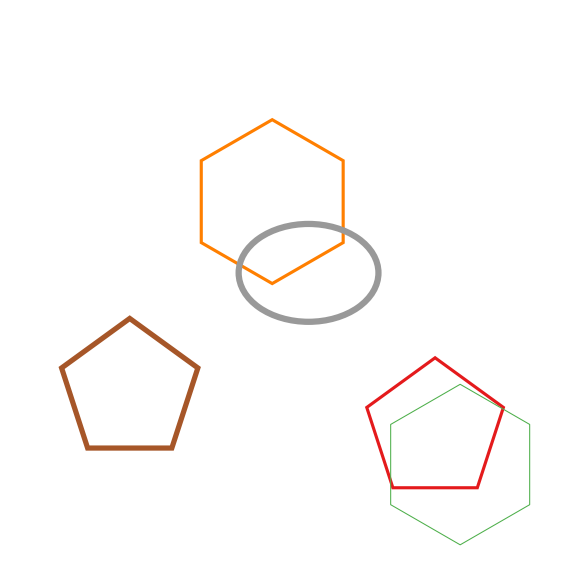[{"shape": "pentagon", "thickness": 1.5, "radius": 0.62, "center": [0.753, 0.255]}, {"shape": "hexagon", "thickness": 0.5, "radius": 0.69, "center": [0.797, 0.195]}, {"shape": "hexagon", "thickness": 1.5, "radius": 0.71, "center": [0.471, 0.65]}, {"shape": "pentagon", "thickness": 2.5, "radius": 0.62, "center": [0.225, 0.324]}, {"shape": "oval", "thickness": 3, "radius": 0.61, "center": [0.534, 0.527]}]